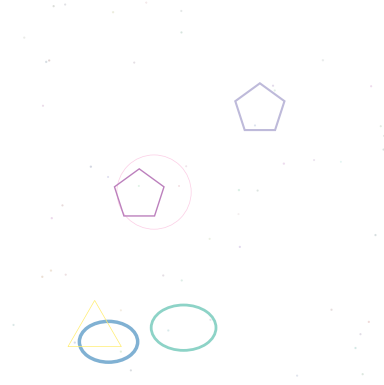[{"shape": "oval", "thickness": 2, "radius": 0.42, "center": [0.477, 0.149]}, {"shape": "pentagon", "thickness": 1.5, "radius": 0.34, "center": [0.675, 0.716]}, {"shape": "oval", "thickness": 2.5, "radius": 0.38, "center": [0.282, 0.112]}, {"shape": "circle", "thickness": 0.5, "radius": 0.48, "center": [0.4, 0.501]}, {"shape": "pentagon", "thickness": 1, "radius": 0.34, "center": [0.362, 0.494]}, {"shape": "triangle", "thickness": 0.5, "radius": 0.4, "center": [0.246, 0.14]}]